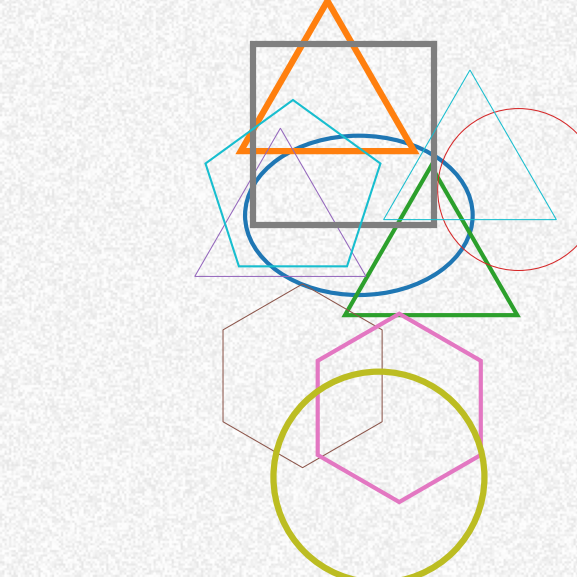[{"shape": "oval", "thickness": 2, "radius": 0.99, "center": [0.621, 0.626]}, {"shape": "triangle", "thickness": 3, "radius": 0.87, "center": [0.567, 0.824]}, {"shape": "triangle", "thickness": 2, "radius": 0.86, "center": [0.747, 0.54]}, {"shape": "circle", "thickness": 0.5, "radius": 0.7, "center": [0.898, 0.671]}, {"shape": "triangle", "thickness": 0.5, "radius": 0.86, "center": [0.486, 0.606]}, {"shape": "hexagon", "thickness": 0.5, "radius": 0.8, "center": [0.524, 0.348]}, {"shape": "hexagon", "thickness": 2, "radius": 0.82, "center": [0.691, 0.293]}, {"shape": "square", "thickness": 3, "radius": 0.78, "center": [0.594, 0.767]}, {"shape": "circle", "thickness": 3, "radius": 0.91, "center": [0.656, 0.173]}, {"shape": "triangle", "thickness": 0.5, "radius": 0.86, "center": [0.814, 0.705]}, {"shape": "pentagon", "thickness": 1, "radius": 0.8, "center": [0.507, 0.667]}]